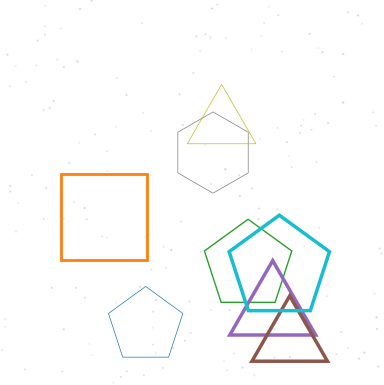[{"shape": "pentagon", "thickness": 0.5, "radius": 0.51, "center": [0.378, 0.154]}, {"shape": "square", "thickness": 2, "radius": 0.56, "center": [0.269, 0.436]}, {"shape": "pentagon", "thickness": 1, "radius": 0.6, "center": [0.644, 0.311]}, {"shape": "triangle", "thickness": 2.5, "radius": 0.64, "center": [0.708, 0.194]}, {"shape": "triangle", "thickness": 2.5, "radius": 0.57, "center": [0.752, 0.118]}, {"shape": "hexagon", "thickness": 0.5, "radius": 0.53, "center": [0.553, 0.604]}, {"shape": "triangle", "thickness": 0.5, "radius": 0.51, "center": [0.576, 0.678]}, {"shape": "pentagon", "thickness": 2.5, "radius": 0.68, "center": [0.726, 0.304]}]